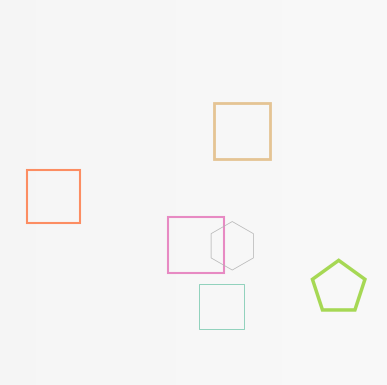[{"shape": "square", "thickness": 0.5, "radius": 0.29, "center": [0.573, 0.203]}, {"shape": "square", "thickness": 1.5, "radius": 0.34, "center": [0.138, 0.489]}, {"shape": "square", "thickness": 1.5, "radius": 0.36, "center": [0.507, 0.364]}, {"shape": "pentagon", "thickness": 2.5, "radius": 0.36, "center": [0.874, 0.253]}, {"shape": "square", "thickness": 2, "radius": 0.36, "center": [0.624, 0.66]}, {"shape": "hexagon", "thickness": 0.5, "radius": 0.31, "center": [0.599, 0.362]}]